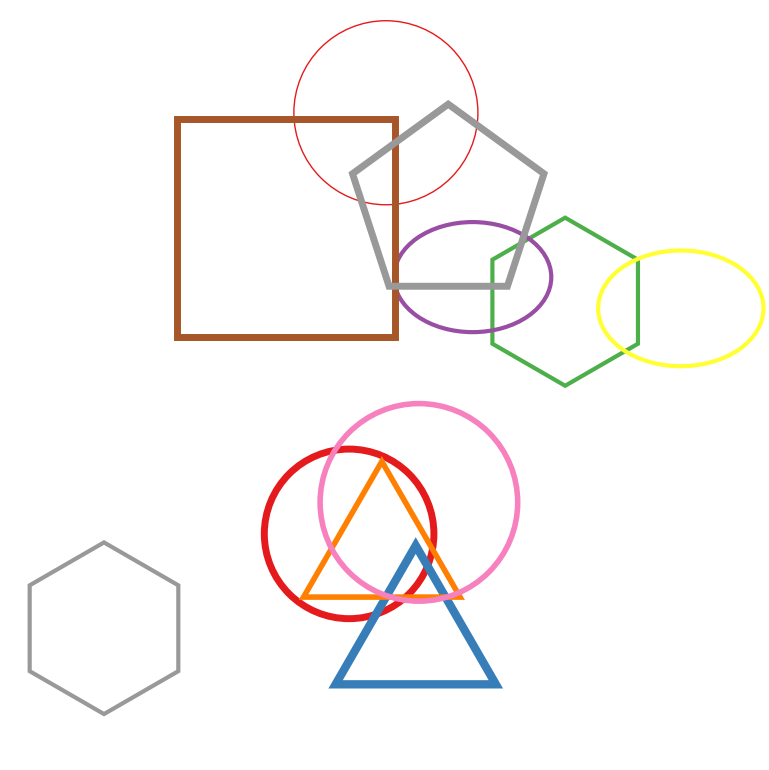[{"shape": "circle", "thickness": 2.5, "radius": 0.55, "center": [0.453, 0.307]}, {"shape": "circle", "thickness": 0.5, "radius": 0.6, "center": [0.501, 0.854]}, {"shape": "triangle", "thickness": 3, "radius": 0.6, "center": [0.54, 0.171]}, {"shape": "hexagon", "thickness": 1.5, "radius": 0.55, "center": [0.734, 0.608]}, {"shape": "oval", "thickness": 1.5, "radius": 0.51, "center": [0.614, 0.64]}, {"shape": "triangle", "thickness": 2, "radius": 0.59, "center": [0.496, 0.283]}, {"shape": "oval", "thickness": 1.5, "radius": 0.54, "center": [0.884, 0.6]}, {"shape": "square", "thickness": 2.5, "radius": 0.71, "center": [0.371, 0.704]}, {"shape": "circle", "thickness": 2, "radius": 0.64, "center": [0.544, 0.348]}, {"shape": "hexagon", "thickness": 1.5, "radius": 0.56, "center": [0.135, 0.184]}, {"shape": "pentagon", "thickness": 2.5, "radius": 0.65, "center": [0.582, 0.734]}]